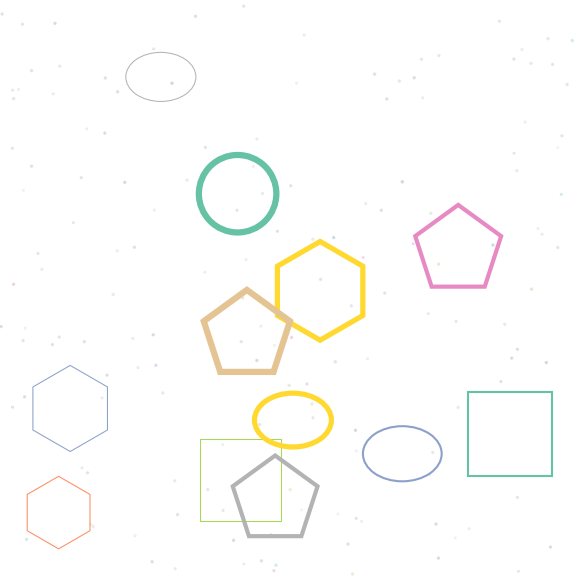[{"shape": "square", "thickness": 1, "radius": 0.36, "center": [0.882, 0.248]}, {"shape": "circle", "thickness": 3, "radius": 0.34, "center": [0.411, 0.664]}, {"shape": "hexagon", "thickness": 0.5, "radius": 0.31, "center": [0.101, 0.112]}, {"shape": "hexagon", "thickness": 0.5, "radius": 0.37, "center": [0.122, 0.292]}, {"shape": "oval", "thickness": 1, "radius": 0.34, "center": [0.697, 0.213]}, {"shape": "pentagon", "thickness": 2, "radius": 0.39, "center": [0.793, 0.566]}, {"shape": "square", "thickness": 0.5, "radius": 0.35, "center": [0.417, 0.168]}, {"shape": "hexagon", "thickness": 2.5, "radius": 0.43, "center": [0.554, 0.495]}, {"shape": "oval", "thickness": 2.5, "radius": 0.33, "center": [0.507, 0.272]}, {"shape": "pentagon", "thickness": 3, "radius": 0.39, "center": [0.427, 0.419]}, {"shape": "pentagon", "thickness": 2, "radius": 0.39, "center": [0.476, 0.133]}, {"shape": "oval", "thickness": 0.5, "radius": 0.3, "center": [0.279, 0.866]}]